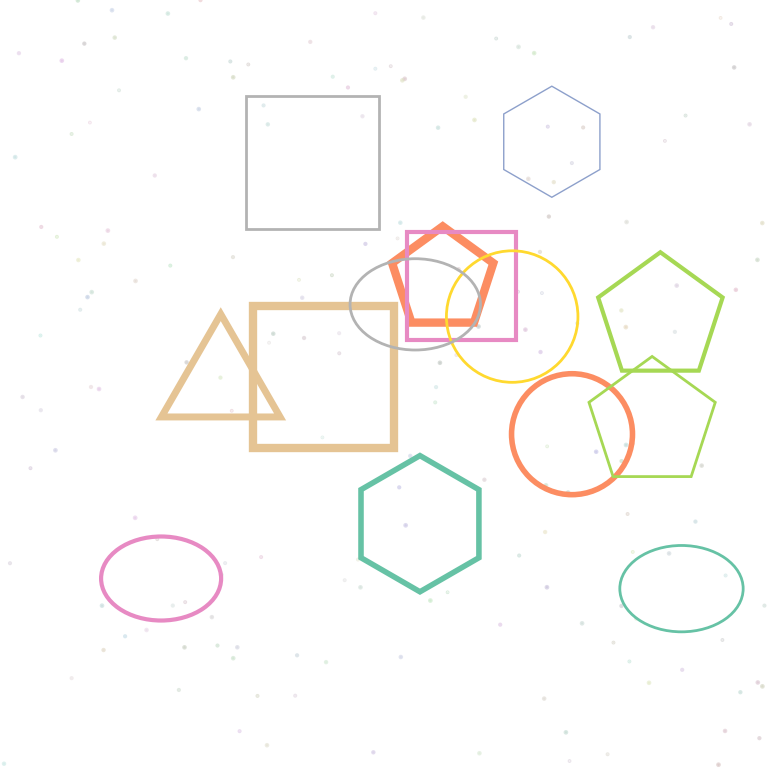[{"shape": "hexagon", "thickness": 2, "radius": 0.44, "center": [0.545, 0.32]}, {"shape": "oval", "thickness": 1, "radius": 0.4, "center": [0.885, 0.236]}, {"shape": "circle", "thickness": 2, "radius": 0.39, "center": [0.743, 0.436]}, {"shape": "pentagon", "thickness": 3, "radius": 0.35, "center": [0.575, 0.637]}, {"shape": "hexagon", "thickness": 0.5, "radius": 0.36, "center": [0.717, 0.816]}, {"shape": "oval", "thickness": 1.5, "radius": 0.39, "center": [0.209, 0.249]}, {"shape": "square", "thickness": 1.5, "radius": 0.35, "center": [0.599, 0.628]}, {"shape": "pentagon", "thickness": 1, "radius": 0.43, "center": [0.847, 0.451]}, {"shape": "pentagon", "thickness": 1.5, "radius": 0.42, "center": [0.858, 0.587]}, {"shape": "circle", "thickness": 1, "radius": 0.43, "center": [0.665, 0.589]}, {"shape": "square", "thickness": 3, "radius": 0.46, "center": [0.42, 0.51]}, {"shape": "triangle", "thickness": 2.5, "radius": 0.44, "center": [0.287, 0.503]}, {"shape": "oval", "thickness": 1, "radius": 0.42, "center": [0.539, 0.605]}, {"shape": "square", "thickness": 1, "radius": 0.43, "center": [0.406, 0.789]}]